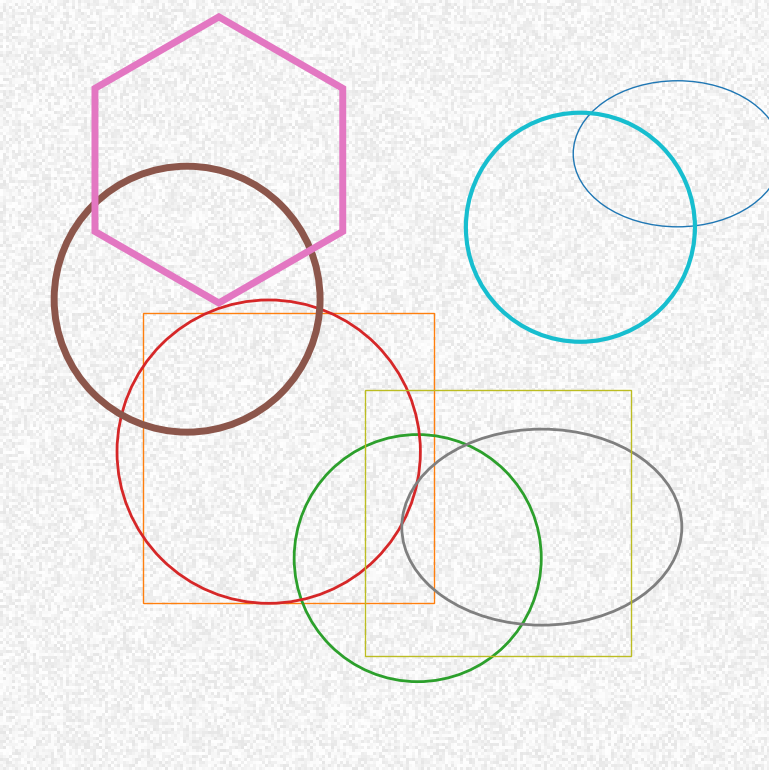[{"shape": "oval", "thickness": 0.5, "radius": 0.68, "center": [0.88, 0.8]}, {"shape": "square", "thickness": 0.5, "radius": 0.94, "center": [0.374, 0.406]}, {"shape": "circle", "thickness": 1, "radius": 0.8, "center": [0.542, 0.275]}, {"shape": "circle", "thickness": 1, "radius": 0.98, "center": [0.349, 0.413]}, {"shape": "circle", "thickness": 2.5, "radius": 0.86, "center": [0.243, 0.611]}, {"shape": "hexagon", "thickness": 2.5, "radius": 0.93, "center": [0.284, 0.792]}, {"shape": "oval", "thickness": 1, "radius": 0.91, "center": [0.704, 0.315]}, {"shape": "square", "thickness": 0.5, "radius": 0.86, "center": [0.647, 0.321]}, {"shape": "circle", "thickness": 1.5, "radius": 0.74, "center": [0.754, 0.705]}]